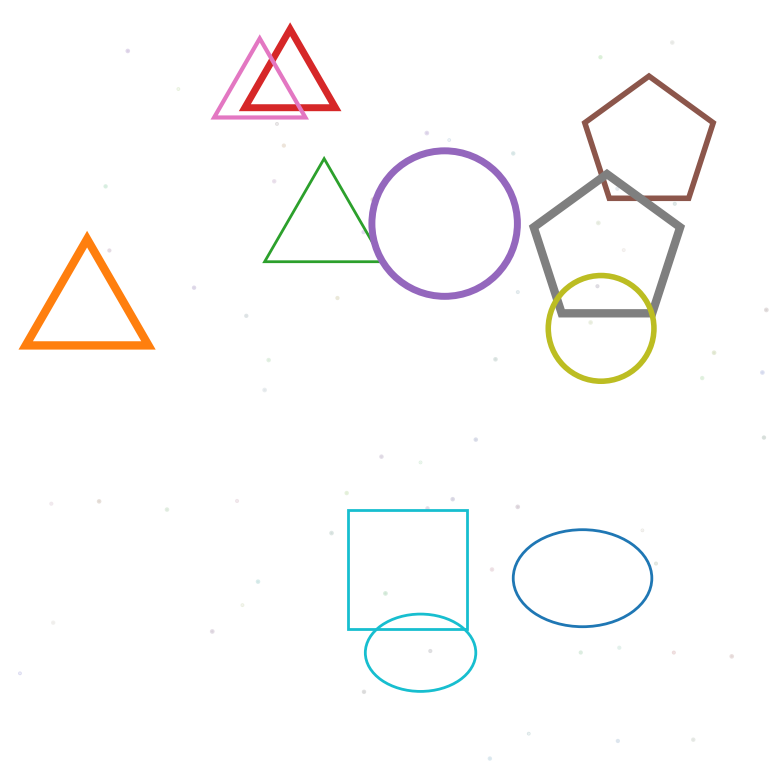[{"shape": "oval", "thickness": 1, "radius": 0.45, "center": [0.757, 0.249]}, {"shape": "triangle", "thickness": 3, "radius": 0.46, "center": [0.113, 0.597]}, {"shape": "triangle", "thickness": 1, "radius": 0.45, "center": [0.421, 0.705]}, {"shape": "triangle", "thickness": 2.5, "radius": 0.34, "center": [0.377, 0.894]}, {"shape": "circle", "thickness": 2.5, "radius": 0.47, "center": [0.577, 0.71]}, {"shape": "pentagon", "thickness": 2, "radius": 0.44, "center": [0.843, 0.813]}, {"shape": "triangle", "thickness": 1.5, "radius": 0.34, "center": [0.337, 0.882]}, {"shape": "pentagon", "thickness": 3, "radius": 0.5, "center": [0.788, 0.674]}, {"shape": "circle", "thickness": 2, "radius": 0.34, "center": [0.781, 0.574]}, {"shape": "oval", "thickness": 1, "radius": 0.36, "center": [0.546, 0.152]}, {"shape": "square", "thickness": 1, "radius": 0.39, "center": [0.529, 0.26]}]